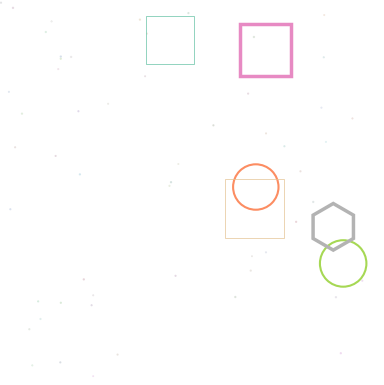[{"shape": "square", "thickness": 0.5, "radius": 0.31, "center": [0.441, 0.896]}, {"shape": "circle", "thickness": 1.5, "radius": 0.29, "center": [0.664, 0.514]}, {"shape": "square", "thickness": 2.5, "radius": 0.34, "center": [0.689, 0.869]}, {"shape": "circle", "thickness": 1.5, "radius": 0.3, "center": [0.891, 0.316]}, {"shape": "square", "thickness": 0.5, "radius": 0.38, "center": [0.662, 0.459]}, {"shape": "hexagon", "thickness": 2.5, "radius": 0.3, "center": [0.866, 0.411]}]